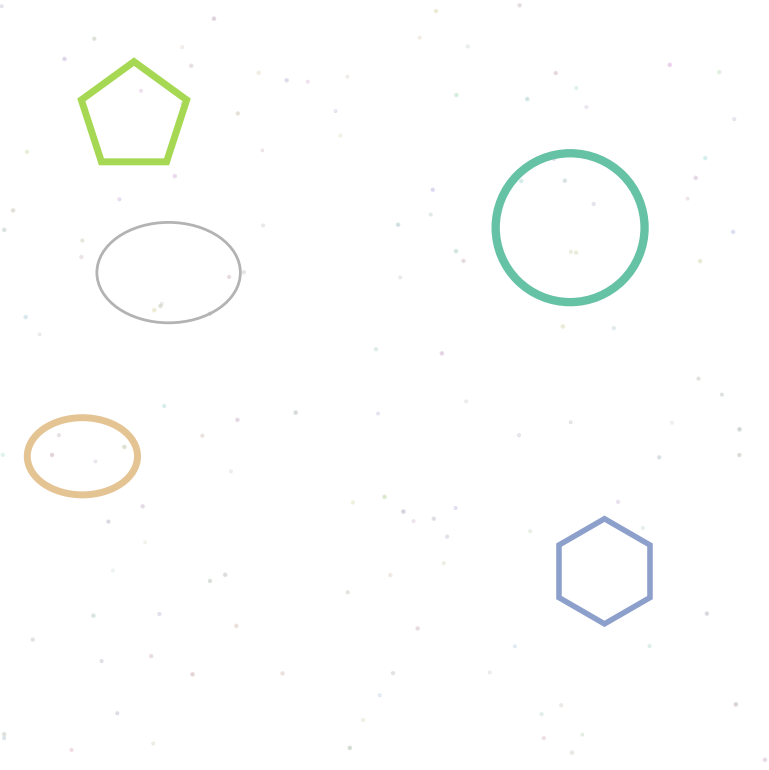[{"shape": "circle", "thickness": 3, "radius": 0.48, "center": [0.74, 0.704]}, {"shape": "hexagon", "thickness": 2, "radius": 0.34, "center": [0.785, 0.258]}, {"shape": "pentagon", "thickness": 2.5, "radius": 0.36, "center": [0.174, 0.848]}, {"shape": "oval", "thickness": 2.5, "radius": 0.36, "center": [0.107, 0.407]}, {"shape": "oval", "thickness": 1, "radius": 0.47, "center": [0.219, 0.646]}]